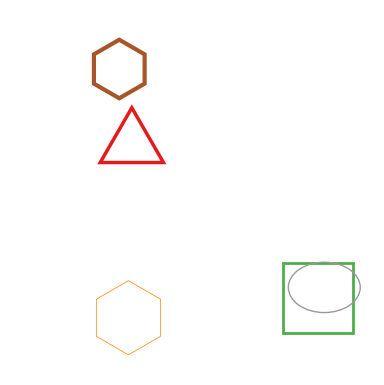[{"shape": "triangle", "thickness": 2.5, "radius": 0.47, "center": [0.342, 0.625]}, {"shape": "square", "thickness": 2, "radius": 0.45, "center": [0.825, 0.227]}, {"shape": "hexagon", "thickness": 0.5, "radius": 0.48, "center": [0.334, 0.175]}, {"shape": "hexagon", "thickness": 3, "radius": 0.38, "center": [0.31, 0.821]}, {"shape": "oval", "thickness": 1, "radius": 0.47, "center": [0.842, 0.254]}]